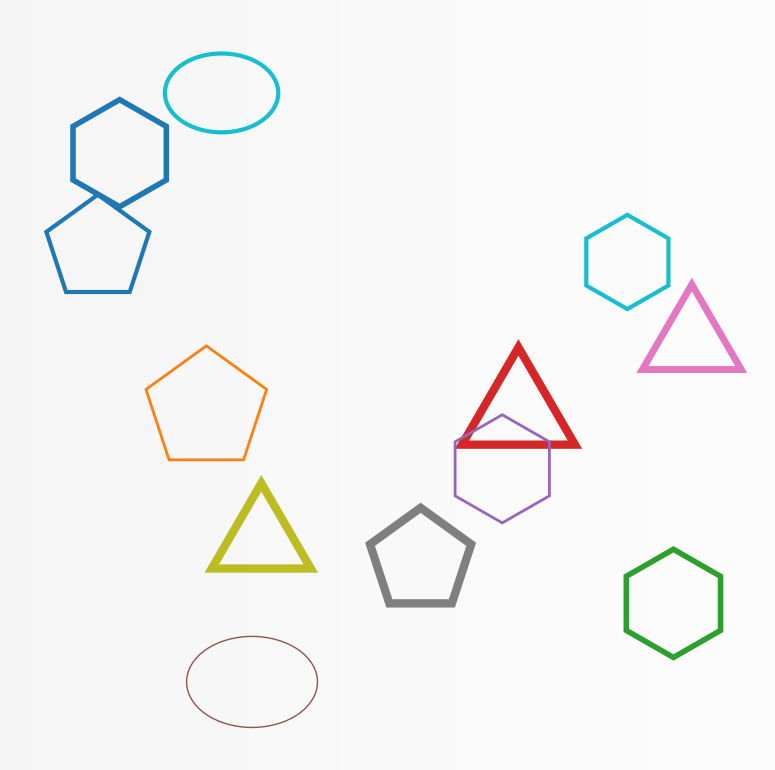[{"shape": "hexagon", "thickness": 2, "radius": 0.35, "center": [0.154, 0.801]}, {"shape": "pentagon", "thickness": 1.5, "radius": 0.35, "center": [0.126, 0.677]}, {"shape": "pentagon", "thickness": 1, "radius": 0.41, "center": [0.266, 0.469]}, {"shape": "hexagon", "thickness": 2, "radius": 0.35, "center": [0.869, 0.216]}, {"shape": "triangle", "thickness": 3, "radius": 0.42, "center": [0.669, 0.465]}, {"shape": "hexagon", "thickness": 1, "radius": 0.35, "center": [0.648, 0.391]}, {"shape": "oval", "thickness": 0.5, "radius": 0.42, "center": [0.325, 0.114]}, {"shape": "triangle", "thickness": 2.5, "radius": 0.37, "center": [0.893, 0.557]}, {"shape": "pentagon", "thickness": 3, "radius": 0.34, "center": [0.543, 0.272]}, {"shape": "triangle", "thickness": 3, "radius": 0.37, "center": [0.337, 0.299]}, {"shape": "oval", "thickness": 1.5, "radius": 0.37, "center": [0.286, 0.879]}, {"shape": "hexagon", "thickness": 1.5, "radius": 0.31, "center": [0.809, 0.66]}]